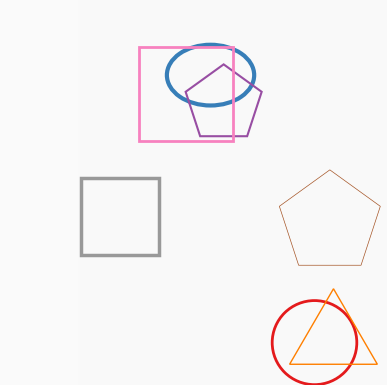[{"shape": "circle", "thickness": 2, "radius": 0.55, "center": [0.812, 0.11]}, {"shape": "oval", "thickness": 3, "radius": 0.56, "center": [0.543, 0.805]}, {"shape": "pentagon", "thickness": 1.5, "radius": 0.52, "center": [0.577, 0.73]}, {"shape": "triangle", "thickness": 1, "radius": 0.65, "center": [0.861, 0.119]}, {"shape": "pentagon", "thickness": 0.5, "radius": 0.68, "center": [0.851, 0.422]}, {"shape": "square", "thickness": 2, "radius": 0.61, "center": [0.48, 0.756]}, {"shape": "square", "thickness": 2.5, "radius": 0.5, "center": [0.309, 0.438]}]